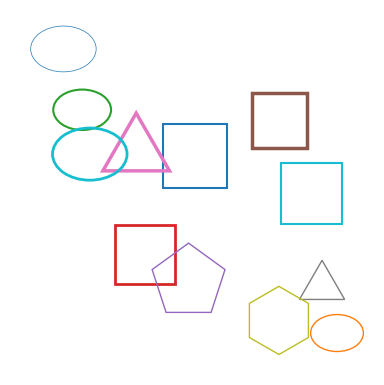[{"shape": "oval", "thickness": 0.5, "radius": 0.43, "center": [0.165, 0.873]}, {"shape": "square", "thickness": 1.5, "radius": 0.41, "center": [0.506, 0.595]}, {"shape": "oval", "thickness": 1, "radius": 0.34, "center": [0.875, 0.135]}, {"shape": "oval", "thickness": 1.5, "radius": 0.38, "center": [0.213, 0.715]}, {"shape": "square", "thickness": 2, "radius": 0.38, "center": [0.377, 0.339]}, {"shape": "pentagon", "thickness": 1, "radius": 0.5, "center": [0.49, 0.269]}, {"shape": "square", "thickness": 2.5, "radius": 0.36, "center": [0.726, 0.688]}, {"shape": "triangle", "thickness": 2.5, "radius": 0.5, "center": [0.354, 0.606]}, {"shape": "triangle", "thickness": 1, "radius": 0.34, "center": [0.836, 0.256]}, {"shape": "hexagon", "thickness": 1, "radius": 0.44, "center": [0.724, 0.168]}, {"shape": "square", "thickness": 1.5, "radius": 0.39, "center": [0.808, 0.498]}, {"shape": "oval", "thickness": 2, "radius": 0.48, "center": [0.233, 0.6]}]